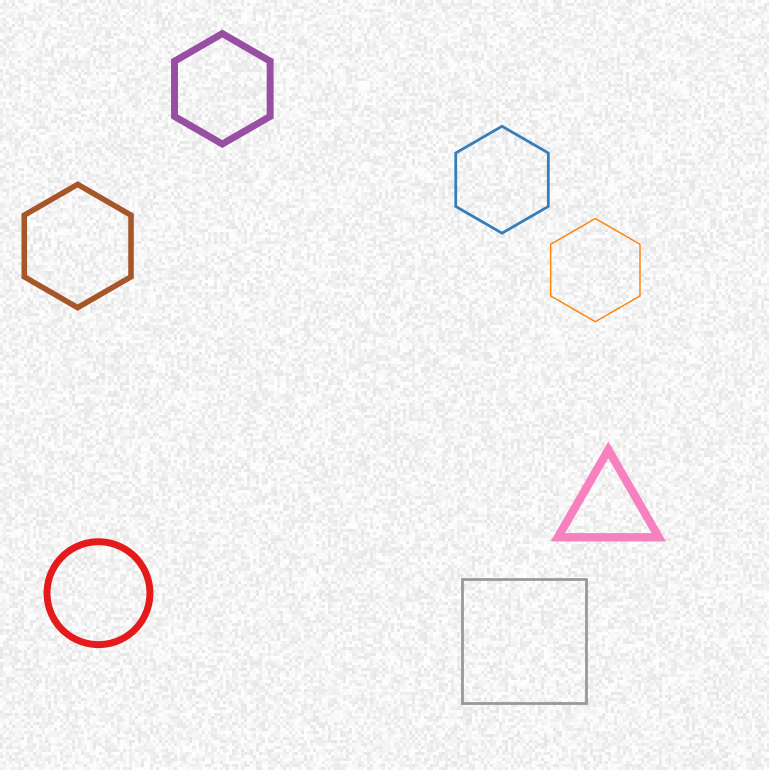[{"shape": "circle", "thickness": 2.5, "radius": 0.33, "center": [0.128, 0.23]}, {"shape": "hexagon", "thickness": 1, "radius": 0.35, "center": [0.652, 0.767]}, {"shape": "hexagon", "thickness": 2.5, "radius": 0.36, "center": [0.289, 0.885]}, {"shape": "hexagon", "thickness": 0.5, "radius": 0.33, "center": [0.773, 0.649]}, {"shape": "hexagon", "thickness": 2, "radius": 0.4, "center": [0.101, 0.681]}, {"shape": "triangle", "thickness": 3, "radius": 0.38, "center": [0.79, 0.34]}, {"shape": "square", "thickness": 1, "radius": 0.4, "center": [0.681, 0.167]}]